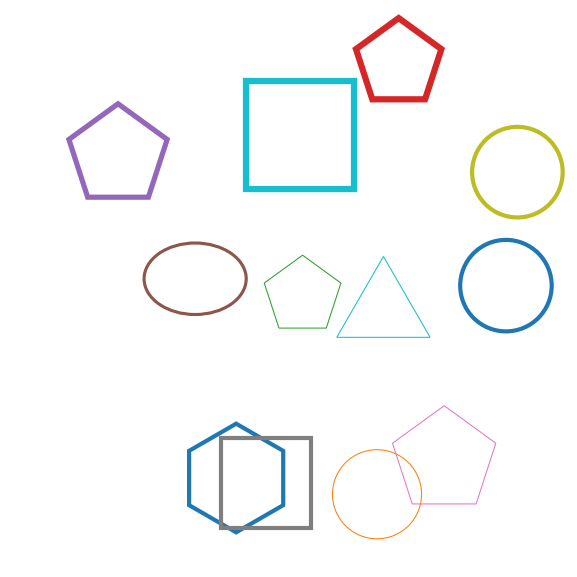[{"shape": "circle", "thickness": 2, "radius": 0.4, "center": [0.876, 0.505]}, {"shape": "hexagon", "thickness": 2, "radius": 0.47, "center": [0.409, 0.171]}, {"shape": "circle", "thickness": 0.5, "radius": 0.39, "center": [0.653, 0.143]}, {"shape": "pentagon", "thickness": 0.5, "radius": 0.35, "center": [0.524, 0.487]}, {"shape": "pentagon", "thickness": 3, "radius": 0.39, "center": [0.69, 0.89]}, {"shape": "pentagon", "thickness": 2.5, "radius": 0.45, "center": [0.204, 0.73]}, {"shape": "oval", "thickness": 1.5, "radius": 0.44, "center": [0.338, 0.516]}, {"shape": "pentagon", "thickness": 0.5, "radius": 0.47, "center": [0.769, 0.203]}, {"shape": "square", "thickness": 2, "radius": 0.39, "center": [0.461, 0.163]}, {"shape": "circle", "thickness": 2, "radius": 0.39, "center": [0.896, 0.701]}, {"shape": "square", "thickness": 3, "radius": 0.47, "center": [0.52, 0.765]}, {"shape": "triangle", "thickness": 0.5, "radius": 0.47, "center": [0.664, 0.462]}]